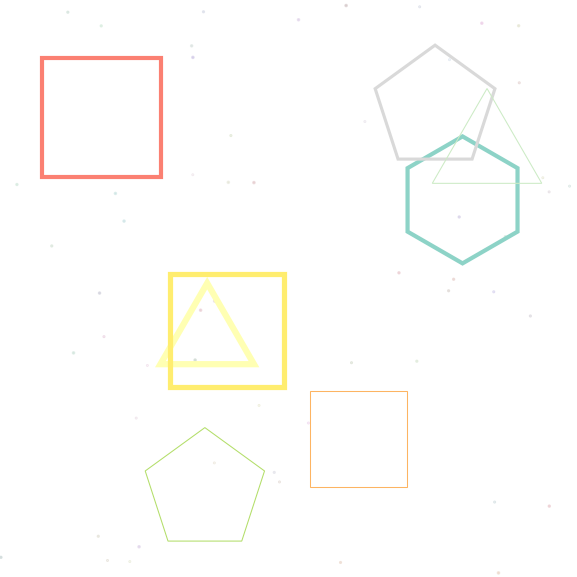[{"shape": "hexagon", "thickness": 2, "radius": 0.55, "center": [0.801, 0.653]}, {"shape": "triangle", "thickness": 3, "radius": 0.47, "center": [0.359, 0.415]}, {"shape": "square", "thickness": 2, "radius": 0.51, "center": [0.175, 0.796]}, {"shape": "square", "thickness": 0.5, "radius": 0.42, "center": [0.621, 0.239]}, {"shape": "pentagon", "thickness": 0.5, "radius": 0.54, "center": [0.355, 0.15]}, {"shape": "pentagon", "thickness": 1.5, "radius": 0.55, "center": [0.753, 0.812]}, {"shape": "triangle", "thickness": 0.5, "radius": 0.55, "center": [0.843, 0.736]}, {"shape": "square", "thickness": 2.5, "radius": 0.49, "center": [0.393, 0.427]}]